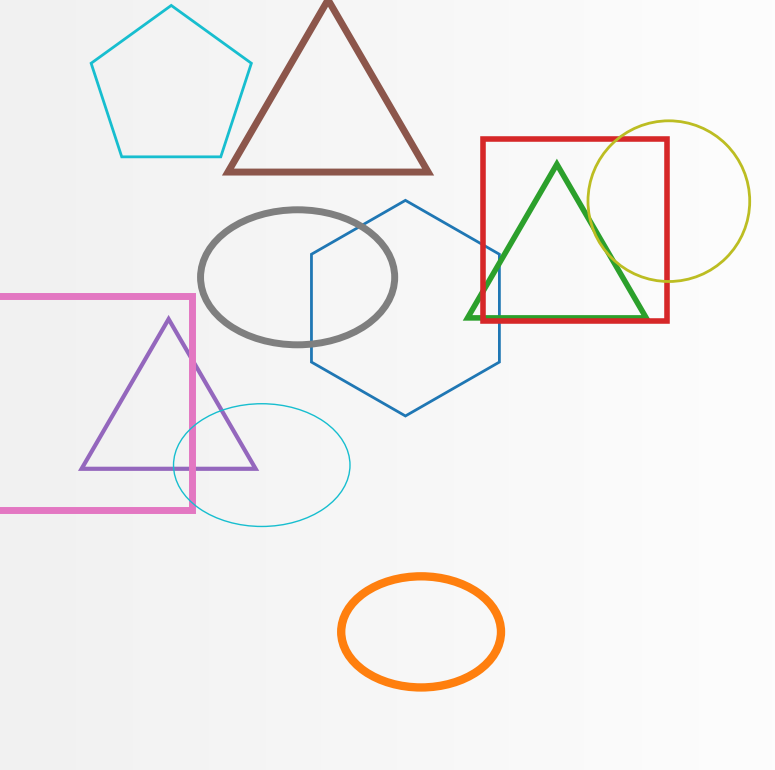[{"shape": "hexagon", "thickness": 1, "radius": 0.7, "center": [0.523, 0.6]}, {"shape": "oval", "thickness": 3, "radius": 0.52, "center": [0.543, 0.179]}, {"shape": "triangle", "thickness": 2, "radius": 0.67, "center": [0.719, 0.654]}, {"shape": "square", "thickness": 2, "radius": 0.59, "center": [0.742, 0.702]}, {"shape": "triangle", "thickness": 1.5, "radius": 0.65, "center": [0.218, 0.456]}, {"shape": "triangle", "thickness": 2.5, "radius": 0.75, "center": [0.423, 0.851]}, {"shape": "square", "thickness": 2.5, "radius": 0.69, "center": [0.109, 0.477]}, {"shape": "oval", "thickness": 2.5, "radius": 0.63, "center": [0.384, 0.64]}, {"shape": "circle", "thickness": 1, "radius": 0.52, "center": [0.863, 0.739]}, {"shape": "pentagon", "thickness": 1, "radius": 0.54, "center": [0.221, 0.884]}, {"shape": "oval", "thickness": 0.5, "radius": 0.57, "center": [0.338, 0.396]}]